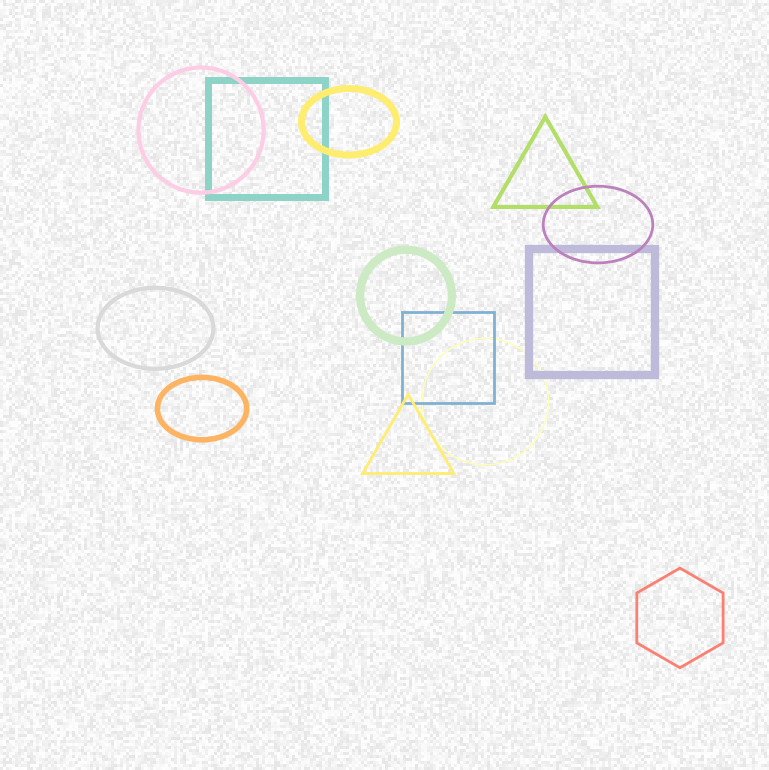[{"shape": "square", "thickness": 2.5, "radius": 0.38, "center": [0.346, 0.82]}, {"shape": "circle", "thickness": 0.5, "radius": 0.41, "center": [0.63, 0.478]}, {"shape": "square", "thickness": 3, "radius": 0.41, "center": [0.768, 0.594]}, {"shape": "hexagon", "thickness": 1, "radius": 0.32, "center": [0.883, 0.198]}, {"shape": "square", "thickness": 1, "radius": 0.3, "center": [0.582, 0.535]}, {"shape": "oval", "thickness": 2, "radius": 0.29, "center": [0.262, 0.469]}, {"shape": "triangle", "thickness": 1.5, "radius": 0.39, "center": [0.708, 0.77]}, {"shape": "circle", "thickness": 1.5, "radius": 0.41, "center": [0.261, 0.831]}, {"shape": "oval", "thickness": 1.5, "radius": 0.38, "center": [0.202, 0.574]}, {"shape": "oval", "thickness": 1, "radius": 0.36, "center": [0.777, 0.708]}, {"shape": "circle", "thickness": 3, "radius": 0.3, "center": [0.527, 0.616]}, {"shape": "oval", "thickness": 2.5, "radius": 0.31, "center": [0.453, 0.842]}, {"shape": "triangle", "thickness": 1, "radius": 0.34, "center": [0.53, 0.419]}]